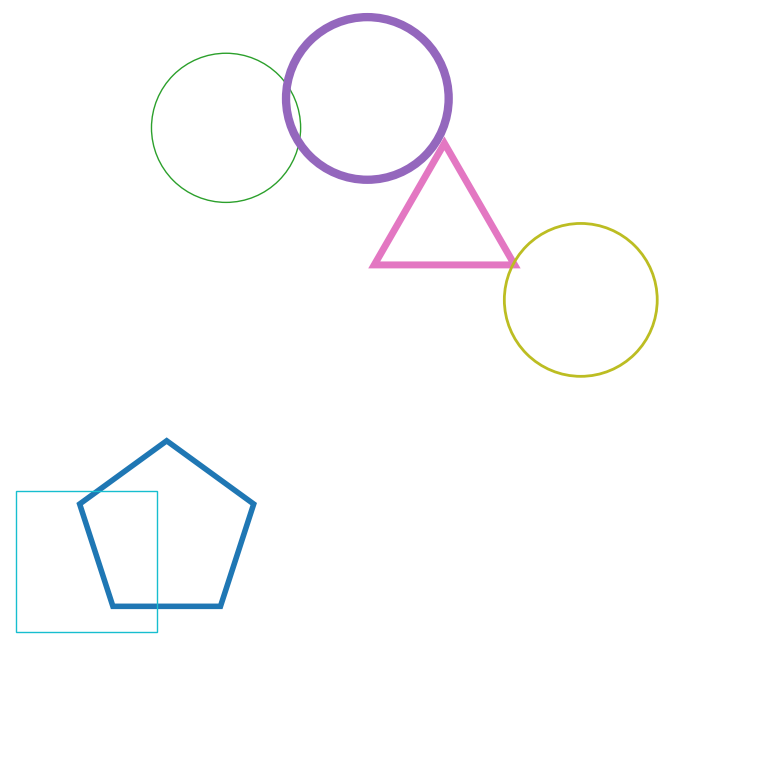[{"shape": "pentagon", "thickness": 2, "radius": 0.59, "center": [0.216, 0.309]}, {"shape": "circle", "thickness": 0.5, "radius": 0.48, "center": [0.294, 0.834]}, {"shape": "circle", "thickness": 3, "radius": 0.53, "center": [0.477, 0.872]}, {"shape": "triangle", "thickness": 2.5, "radius": 0.53, "center": [0.577, 0.709]}, {"shape": "circle", "thickness": 1, "radius": 0.5, "center": [0.754, 0.611]}, {"shape": "square", "thickness": 0.5, "radius": 0.46, "center": [0.113, 0.271]}]